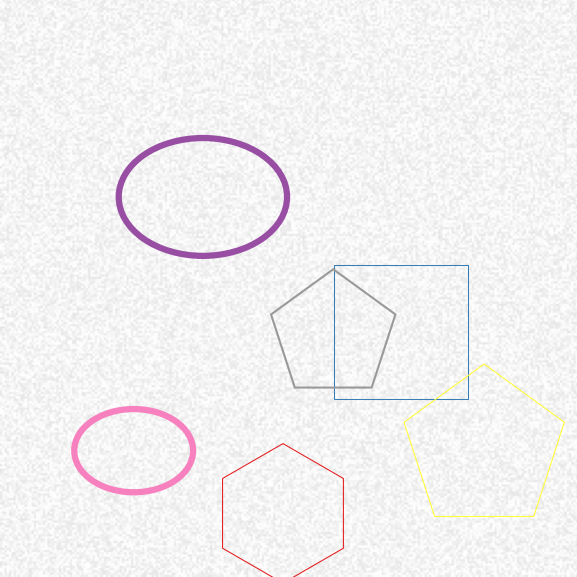[{"shape": "hexagon", "thickness": 0.5, "radius": 0.6, "center": [0.49, 0.11]}, {"shape": "square", "thickness": 0.5, "radius": 0.58, "center": [0.695, 0.425]}, {"shape": "oval", "thickness": 3, "radius": 0.73, "center": [0.351, 0.658]}, {"shape": "pentagon", "thickness": 0.5, "radius": 0.73, "center": [0.838, 0.223]}, {"shape": "oval", "thickness": 3, "radius": 0.51, "center": [0.231, 0.219]}, {"shape": "pentagon", "thickness": 1, "radius": 0.57, "center": [0.577, 0.42]}]